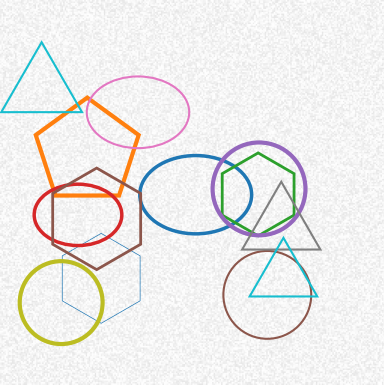[{"shape": "hexagon", "thickness": 0.5, "radius": 0.58, "center": [0.263, 0.277]}, {"shape": "oval", "thickness": 2.5, "radius": 0.73, "center": [0.508, 0.494]}, {"shape": "pentagon", "thickness": 3, "radius": 0.7, "center": [0.227, 0.606]}, {"shape": "hexagon", "thickness": 2, "radius": 0.54, "center": [0.67, 0.495]}, {"shape": "oval", "thickness": 2.5, "radius": 0.57, "center": [0.203, 0.442]}, {"shape": "circle", "thickness": 3, "radius": 0.6, "center": [0.673, 0.509]}, {"shape": "circle", "thickness": 1.5, "radius": 0.57, "center": [0.694, 0.234]}, {"shape": "hexagon", "thickness": 2, "radius": 0.66, "center": [0.251, 0.432]}, {"shape": "oval", "thickness": 1.5, "radius": 0.67, "center": [0.358, 0.708]}, {"shape": "triangle", "thickness": 1.5, "radius": 0.59, "center": [0.731, 0.411]}, {"shape": "circle", "thickness": 3, "radius": 0.54, "center": [0.159, 0.214]}, {"shape": "triangle", "thickness": 1.5, "radius": 0.61, "center": [0.108, 0.769]}, {"shape": "triangle", "thickness": 1.5, "radius": 0.51, "center": [0.736, 0.281]}]